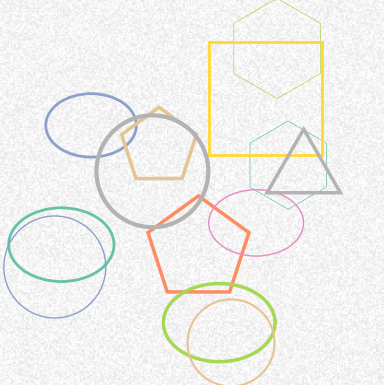[{"shape": "hexagon", "thickness": 0.5, "radius": 0.57, "center": [0.748, 0.571]}, {"shape": "oval", "thickness": 2, "radius": 0.68, "center": [0.159, 0.364]}, {"shape": "pentagon", "thickness": 2.5, "radius": 0.69, "center": [0.515, 0.353]}, {"shape": "circle", "thickness": 1, "radius": 0.66, "center": [0.142, 0.307]}, {"shape": "oval", "thickness": 2, "radius": 0.59, "center": [0.237, 0.674]}, {"shape": "oval", "thickness": 1, "radius": 0.62, "center": [0.665, 0.421]}, {"shape": "hexagon", "thickness": 0.5, "radius": 0.65, "center": [0.72, 0.874]}, {"shape": "oval", "thickness": 2.5, "radius": 0.73, "center": [0.569, 0.162]}, {"shape": "square", "thickness": 2, "radius": 0.73, "center": [0.69, 0.744]}, {"shape": "pentagon", "thickness": 2.5, "radius": 0.51, "center": [0.413, 0.619]}, {"shape": "circle", "thickness": 1.5, "radius": 0.56, "center": [0.6, 0.11]}, {"shape": "triangle", "thickness": 2.5, "radius": 0.55, "center": [0.789, 0.554]}, {"shape": "circle", "thickness": 3, "radius": 0.73, "center": [0.396, 0.555]}]